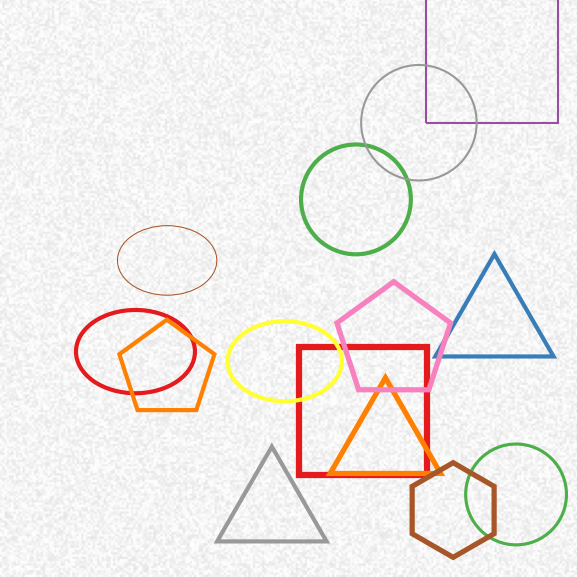[{"shape": "oval", "thickness": 2, "radius": 0.51, "center": [0.235, 0.39]}, {"shape": "square", "thickness": 3, "radius": 0.56, "center": [0.629, 0.287]}, {"shape": "triangle", "thickness": 2, "radius": 0.59, "center": [0.856, 0.441]}, {"shape": "circle", "thickness": 2, "radius": 0.48, "center": [0.616, 0.654]}, {"shape": "circle", "thickness": 1.5, "radius": 0.44, "center": [0.894, 0.143]}, {"shape": "square", "thickness": 1, "radius": 0.57, "center": [0.852, 0.9]}, {"shape": "triangle", "thickness": 2.5, "radius": 0.55, "center": [0.667, 0.235]}, {"shape": "pentagon", "thickness": 2, "radius": 0.43, "center": [0.289, 0.359]}, {"shape": "oval", "thickness": 2, "radius": 0.49, "center": [0.493, 0.374]}, {"shape": "oval", "thickness": 0.5, "radius": 0.43, "center": [0.289, 0.548]}, {"shape": "hexagon", "thickness": 2.5, "radius": 0.41, "center": [0.785, 0.116]}, {"shape": "pentagon", "thickness": 2.5, "radius": 0.52, "center": [0.682, 0.408]}, {"shape": "circle", "thickness": 1, "radius": 0.5, "center": [0.725, 0.787]}, {"shape": "triangle", "thickness": 2, "radius": 0.55, "center": [0.471, 0.116]}]